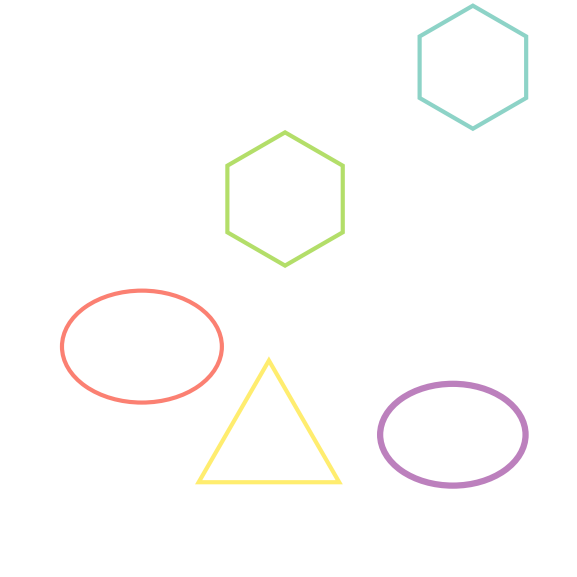[{"shape": "hexagon", "thickness": 2, "radius": 0.53, "center": [0.819, 0.883]}, {"shape": "oval", "thickness": 2, "radius": 0.69, "center": [0.246, 0.399]}, {"shape": "hexagon", "thickness": 2, "radius": 0.58, "center": [0.494, 0.655]}, {"shape": "oval", "thickness": 3, "radius": 0.63, "center": [0.784, 0.246]}, {"shape": "triangle", "thickness": 2, "radius": 0.7, "center": [0.466, 0.234]}]